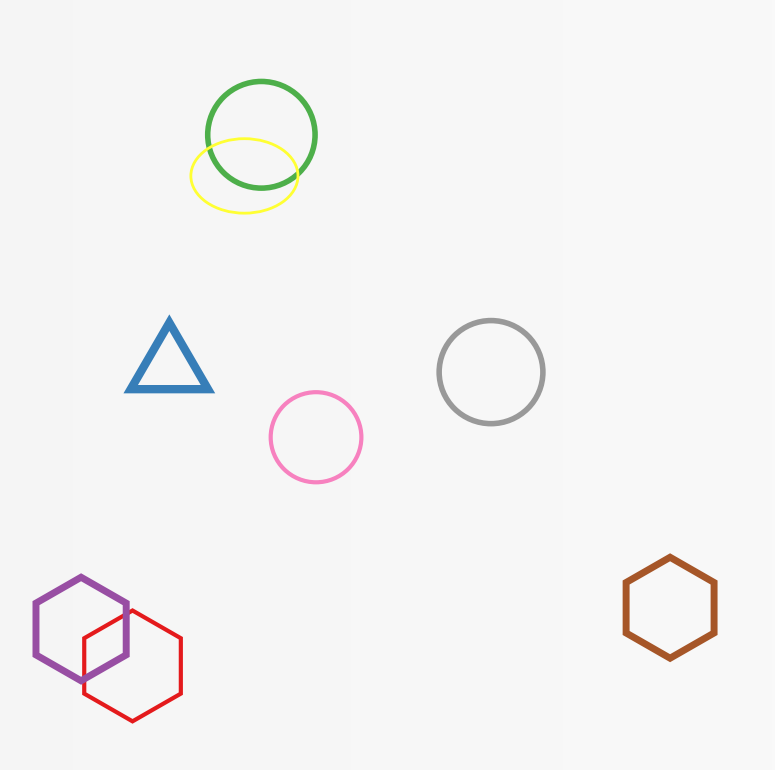[{"shape": "hexagon", "thickness": 1.5, "radius": 0.36, "center": [0.171, 0.135]}, {"shape": "triangle", "thickness": 3, "radius": 0.29, "center": [0.219, 0.523]}, {"shape": "circle", "thickness": 2, "radius": 0.35, "center": [0.337, 0.825]}, {"shape": "hexagon", "thickness": 2.5, "radius": 0.34, "center": [0.105, 0.183]}, {"shape": "oval", "thickness": 1, "radius": 0.35, "center": [0.315, 0.772]}, {"shape": "hexagon", "thickness": 2.5, "radius": 0.33, "center": [0.865, 0.211]}, {"shape": "circle", "thickness": 1.5, "radius": 0.29, "center": [0.408, 0.432]}, {"shape": "circle", "thickness": 2, "radius": 0.33, "center": [0.634, 0.517]}]